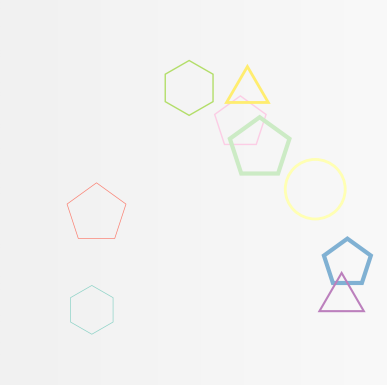[{"shape": "hexagon", "thickness": 0.5, "radius": 0.32, "center": [0.237, 0.195]}, {"shape": "circle", "thickness": 2, "radius": 0.39, "center": [0.814, 0.509]}, {"shape": "pentagon", "thickness": 0.5, "radius": 0.4, "center": [0.249, 0.445]}, {"shape": "pentagon", "thickness": 3, "radius": 0.32, "center": [0.896, 0.316]}, {"shape": "hexagon", "thickness": 1, "radius": 0.36, "center": [0.488, 0.772]}, {"shape": "pentagon", "thickness": 1, "radius": 0.35, "center": [0.62, 0.681]}, {"shape": "triangle", "thickness": 1.5, "radius": 0.33, "center": [0.882, 0.225]}, {"shape": "pentagon", "thickness": 3, "radius": 0.4, "center": [0.67, 0.615]}, {"shape": "triangle", "thickness": 2, "radius": 0.31, "center": [0.638, 0.765]}]